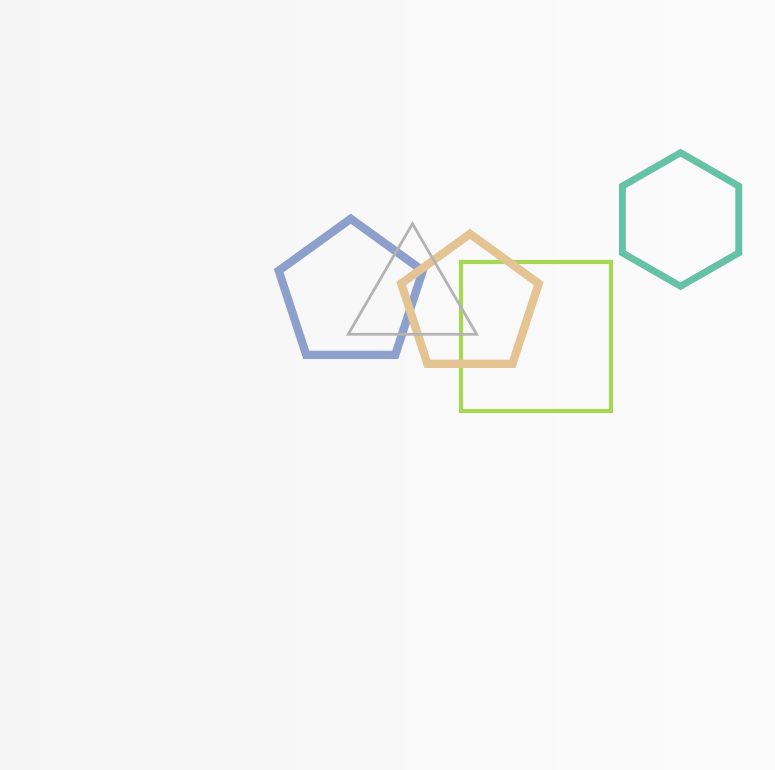[{"shape": "hexagon", "thickness": 2.5, "radius": 0.43, "center": [0.878, 0.715]}, {"shape": "pentagon", "thickness": 3, "radius": 0.49, "center": [0.453, 0.618]}, {"shape": "square", "thickness": 1.5, "radius": 0.48, "center": [0.692, 0.563]}, {"shape": "pentagon", "thickness": 3, "radius": 0.47, "center": [0.606, 0.603]}, {"shape": "triangle", "thickness": 1, "radius": 0.48, "center": [0.532, 0.614]}]